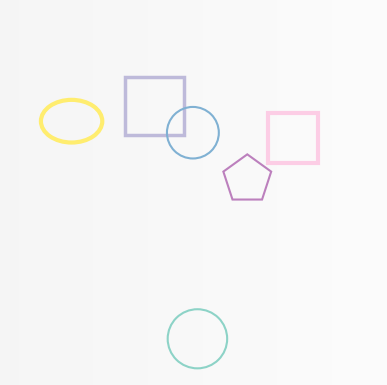[{"shape": "circle", "thickness": 1.5, "radius": 0.38, "center": [0.509, 0.12]}, {"shape": "square", "thickness": 2.5, "radius": 0.38, "center": [0.398, 0.725]}, {"shape": "circle", "thickness": 1.5, "radius": 0.33, "center": [0.498, 0.655]}, {"shape": "square", "thickness": 3, "radius": 0.32, "center": [0.756, 0.642]}, {"shape": "pentagon", "thickness": 1.5, "radius": 0.32, "center": [0.638, 0.534]}, {"shape": "oval", "thickness": 3, "radius": 0.4, "center": [0.185, 0.685]}]